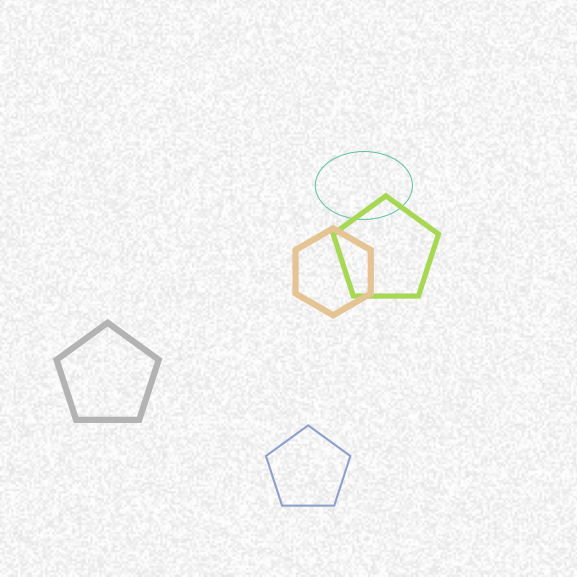[{"shape": "oval", "thickness": 0.5, "radius": 0.42, "center": [0.63, 0.678]}, {"shape": "pentagon", "thickness": 1, "radius": 0.38, "center": [0.534, 0.186]}, {"shape": "pentagon", "thickness": 2.5, "radius": 0.48, "center": [0.668, 0.564]}, {"shape": "hexagon", "thickness": 3, "radius": 0.38, "center": [0.577, 0.529]}, {"shape": "pentagon", "thickness": 3, "radius": 0.46, "center": [0.186, 0.347]}]